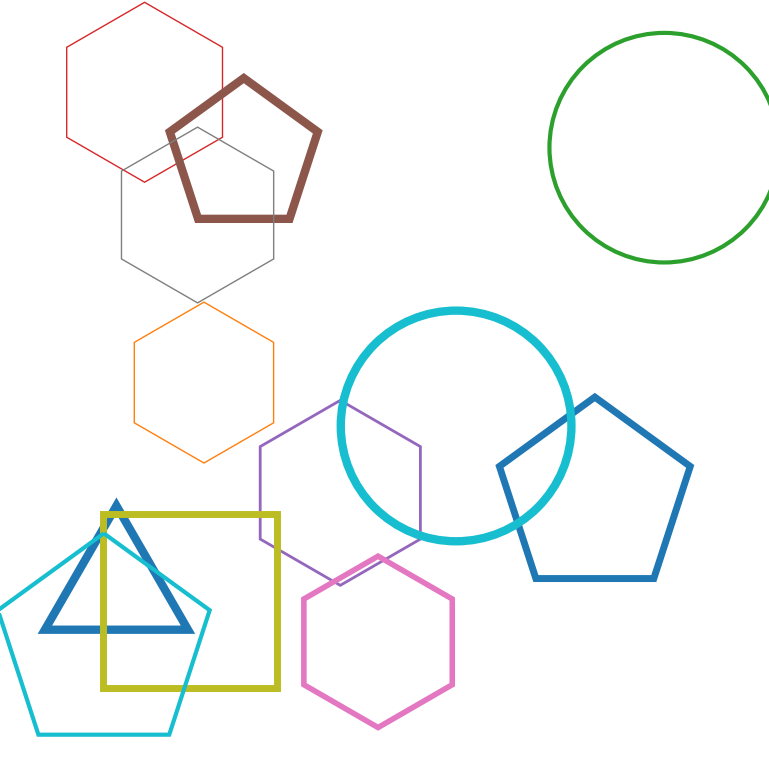[{"shape": "triangle", "thickness": 3, "radius": 0.54, "center": [0.151, 0.236]}, {"shape": "pentagon", "thickness": 2.5, "radius": 0.65, "center": [0.773, 0.354]}, {"shape": "hexagon", "thickness": 0.5, "radius": 0.52, "center": [0.265, 0.503]}, {"shape": "circle", "thickness": 1.5, "radius": 0.75, "center": [0.863, 0.808]}, {"shape": "hexagon", "thickness": 0.5, "radius": 0.58, "center": [0.188, 0.88]}, {"shape": "hexagon", "thickness": 1, "radius": 0.6, "center": [0.442, 0.36]}, {"shape": "pentagon", "thickness": 3, "radius": 0.51, "center": [0.317, 0.798]}, {"shape": "hexagon", "thickness": 2, "radius": 0.56, "center": [0.491, 0.166]}, {"shape": "hexagon", "thickness": 0.5, "radius": 0.57, "center": [0.257, 0.721]}, {"shape": "square", "thickness": 2.5, "radius": 0.56, "center": [0.246, 0.22]}, {"shape": "pentagon", "thickness": 1.5, "radius": 0.72, "center": [0.135, 0.163]}, {"shape": "circle", "thickness": 3, "radius": 0.75, "center": [0.592, 0.447]}]